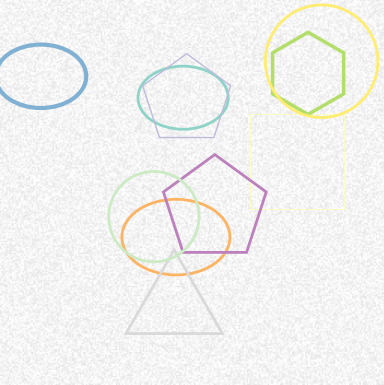[{"shape": "oval", "thickness": 2, "radius": 0.59, "center": [0.476, 0.746]}, {"shape": "square", "thickness": 0.5, "radius": 0.61, "center": [0.772, 0.58]}, {"shape": "pentagon", "thickness": 1, "radius": 0.6, "center": [0.485, 0.74]}, {"shape": "oval", "thickness": 3, "radius": 0.59, "center": [0.106, 0.802]}, {"shape": "oval", "thickness": 2, "radius": 0.7, "center": [0.457, 0.384]}, {"shape": "hexagon", "thickness": 2.5, "radius": 0.53, "center": [0.8, 0.809]}, {"shape": "triangle", "thickness": 2, "radius": 0.72, "center": [0.452, 0.206]}, {"shape": "pentagon", "thickness": 2, "radius": 0.7, "center": [0.558, 0.458]}, {"shape": "circle", "thickness": 2, "radius": 0.59, "center": [0.4, 0.437]}, {"shape": "circle", "thickness": 2, "radius": 0.73, "center": [0.835, 0.841]}]